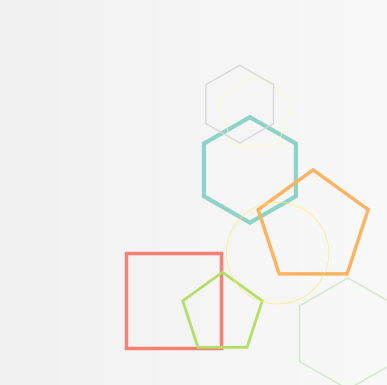[{"shape": "hexagon", "thickness": 3, "radius": 0.68, "center": [0.645, 0.559]}, {"shape": "pentagon", "thickness": 0.5, "radius": 0.5, "center": [0.659, 0.707]}, {"shape": "square", "thickness": 2.5, "radius": 0.61, "center": [0.448, 0.219]}, {"shape": "pentagon", "thickness": 2.5, "radius": 0.75, "center": [0.808, 0.409]}, {"shape": "pentagon", "thickness": 2, "radius": 0.54, "center": [0.574, 0.185]}, {"shape": "hexagon", "thickness": 1, "radius": 0.5, "center": [0.618, 0.73]}, {"shape": "hexagon", "thickness": 1, "radius": 0.72, "center": [0.898, 0.133]}, {"shape": "circle", "thickness": 0.5, "radius": 0.66, "center": [0.717, 0.342]}]